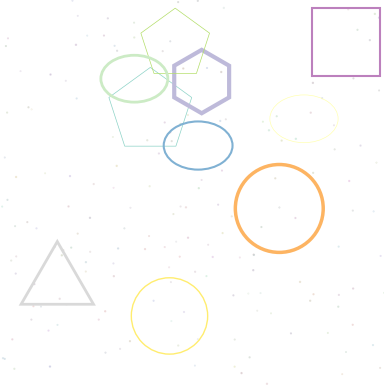[{"shape": "pentagon", "thickness": 0.5, "radius": 0.57, "center": [0.39, 0.712]}, {"shape": "oval", "thickness": 0.5, "radius": 0.44, "center": [0.79, 0.691]}, {"shape": "hexagon", "thickness": 3, "radius": 0.41, "center": [0.524, 0.788]}, {"shape": "oval", "thickness": 1.5, "radius": 0.45, "center": [0.515, 0.622]}, {"shape": "circle", "thickness": 2.5, "radius": 0.57, "center": [0.725, 0.459]}, {"shape": "pentagon", "thickness": 0.5, "radius": 0.47, "center": [0.455, 0.885]}, {"shape": "triangle", "thickness": 2, "radius": 0.54, "center": [0.149, 0.264]}, {"shape": "square", "thickness": 1.5, "radius": 0.44, "center": [0.899, 0.89]}, {"shape": "oval", "thickness": 2, "radius": 0.43, "center": [0.349, 0.796]}, {"shape": "circle", "thickness": 1, "radius": 0.5, "center": [0.44, 0.179]}]